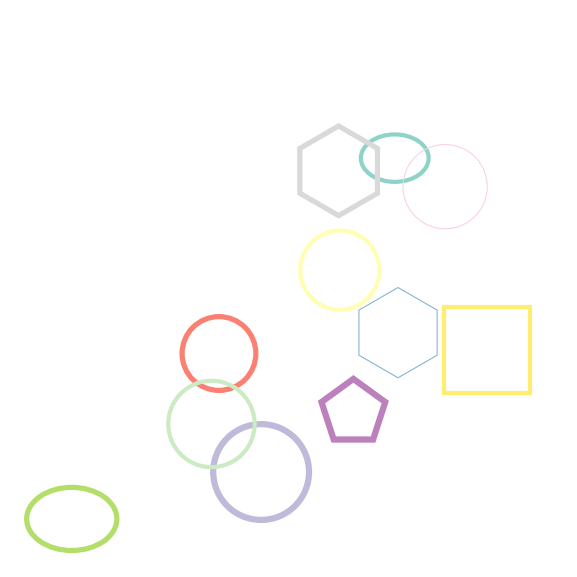[{"shape": "oval", "thickness": 2, "radius": 0.29, "center": [0.684, 0.725]}, {"shape": "circle", "thickness": 2, "radius": 0.34, "center": [0.588, 0.531]}, {"shape": "circle", "thickness": 3, "radius": 0.41, "center": [0.452, 0.182]}, {"shape": "circle", "thickness": 2.5, "radius": 0.32, "center": [0.379, 0.387]}, {"shape": "hexagon", "thickness": 0.5, "radius": 0.39, "center": [0.689, 0.423]}, {"shape": "oval", "thickness": 2.5, "radius": 0.39, "center": [0.124, 0.101]}, {"shape": "circle", "thickness": 0.5, "radius": 0.36, "center": [0.771, 0.676]}, {"shape": "hexagon", "thickness": 2.5, "radius": 0.39, "center": [0.586, 0.703]}, {"shape": "pentagon", "thickness": 3, "radius": 0.29, "center": [0.612, 0.285]}, {"shape": "circle", "thickness": 2, "radius": 0.37, "center": [0.366, 0.265]}, {"shape": "square", "thickness": 2, "radius": 0.37, "center": [0.844, 0.393]}]